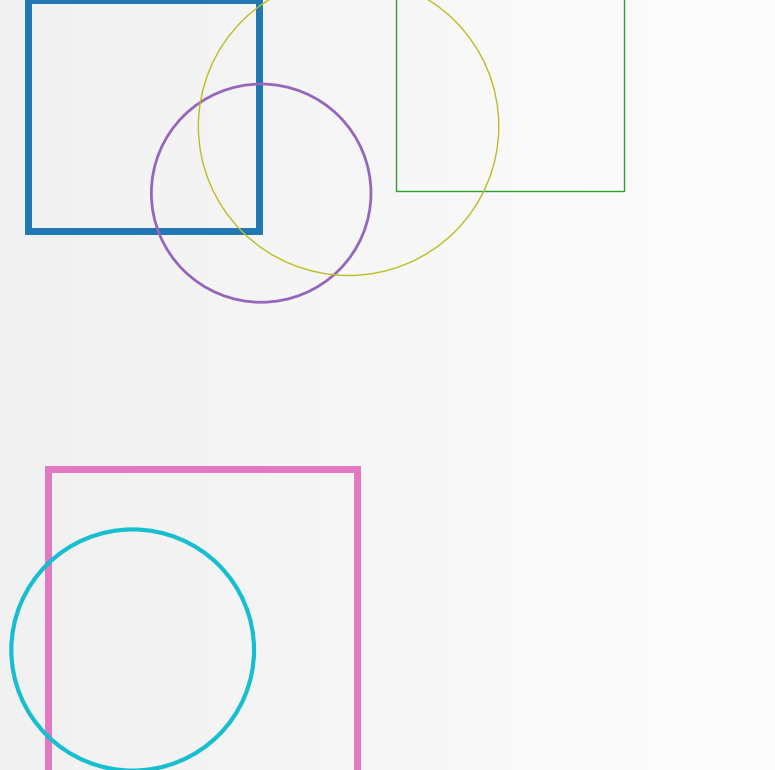[{"shape": "square", "thickness": 2.5, "radius": 0.75, "center": [0.185, 0.85]}, {"shape": "square", "thickness": 0.5, "radius": 0.74, "center": [0.658, 0.9]}, {"shape": "circle", "thickness": 1, "radius": 0.71, "center": [0.337, 0.749]}, {"shape": "square", "thickness": 2.5, "radius": 1.0, "center": [0.262, 0.191]}, {"shape": "circle", "thickness": 0.5, "radius": 0.97, "center": [0.45, 0.836]}, {"shape": "circle", "thickness": 1.5, "radius": 0.78, "center": [0.171, 0.156]}]